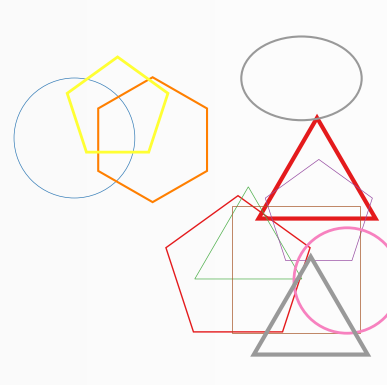[{"shape": "pentagon", "thickness": 1, "radius": 0.98, "center": [0.614, 0.296]}, {"shape": "triangle", "thickness": 3, "radius": 0.87, "center": [0.818, 0.52]}, {"shape": "circle", "thickness": 0.5, "radius": 0.78, "center": [0.192, 0.642]}, {"shape": "triangle", "thickness": 0.5, "radius": 0.8, "center": [0.641, 0.355]}, {"shape": "pentagon", "thickness": 0.5, "radius": 0.73, "center": [0.823, 0.441]}, {"shape": "hexagon", "thickness": 1.5, "radius": 0.81, "center": [0.394, 0.637]}, {"shape": "pentagon", "thickness": 2, "radius": 0.68, "center": [0.303, 0.715]}, {"shape": "square", "thickness": 0.5, "radius": 0.82, "center": [0.764, 0.3]}, {"shape": "circle", "thickness": 2, "radius": 0.68, "center": [0.896, 0.271]}, {"shape": "triangle", "thickness": 3, "radius": 0.85, "center": [0.802, 0.164]}, {"shape": "oval", "thickness": 1.5, "radius": 0.78, "center": [0.778, 0.796]}]